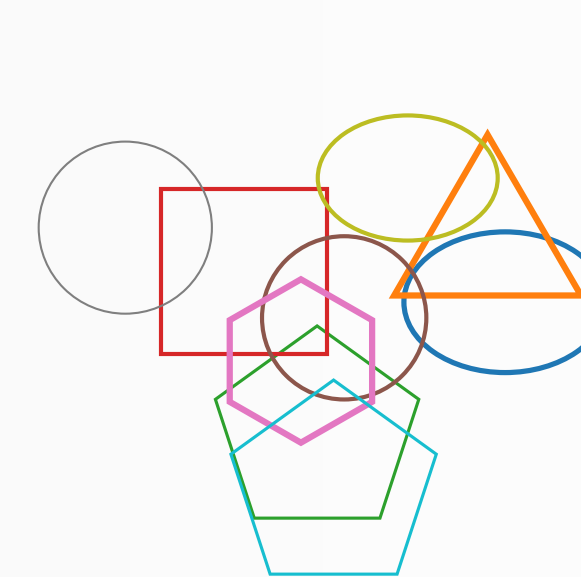[{"shape": "oval", "thickness": 2.5, "radius": 0.87, "center": [0.869, 0.476]}, {"shape": "triangle", "thickness": 3, "radius": 0.93, "center": [0.839, 0.58]}, {"shape": "pentagon", "thickness": 1.5, "radius": 0.92, "center": [0.546, 0.251]}, {"shape": "square", "thickness": 2, "radius": 0.71, "center": [0.419, 0.529]}, {"shape": "circle", "thickness": 2, "radius": 0.71, "center": [0.592, 0.449]}, {"shape": "hexagon", "thickness": 3, "radius": 0.71, "center": [0.518, 0.374]}, {"shape": "circle", "thickness": 1, "radius": 0.74, "center": [0.216, 0.605]}, {"shape": "oval", "thickness": 2, "radius": 0.77, "center": [0.701, 0.691]}, {"shape": "pentagon", "thickness": 1.5, "radius": 0.93, "center": [0.574, 0.155]}]